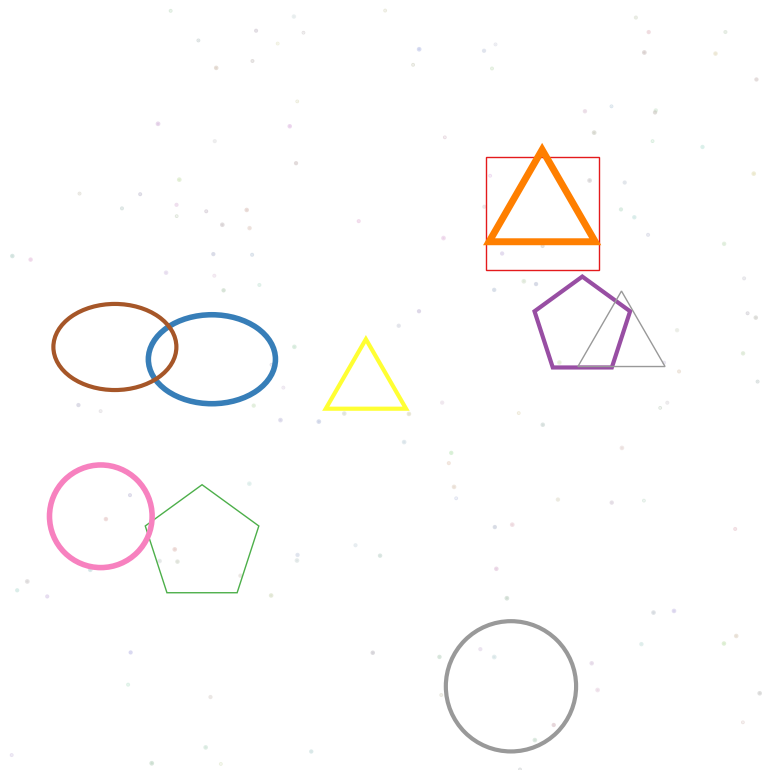[{"shape": "square", "thickness": 0.5, "radius": 0.37, "center": [0.704, 0.723]}, {"shape": "oval", "thickness": 2, "radius": 0.41, "center": [0.275, 0.533]}, {"shape": "pentagon", "thickness": 0.5, "radius": 0.39, "center": [0.262, 0.293]}, {"shape": "pentagon", "thickness": 1.5, "radius": 0.33, "center": [0.756, 0.576]}, {"shape": "triangle", "thickness": 2.5, "radius": 0.4, "center": [0.704, 0.726]}, {"shape": "triangle", "thickness": 1.5, "radius": 0.3, "center": [0.475, 0.499]}, {"shape": "oval", "thickness": 1.5, "radius": 0.4, "center": [0.149, 0.549]}, {"shape": "circle", "thickness": 2, "radius": 0.33, "center": [0.131, 0.33]}, {"shape": "triangle", "thickness": 0.5, "radius": 0.33, "center": [0.807, 0.557]}, {"shape": "circle", "thickness": 1.5, "radius": 0.42, "center": [0.664, 0.109]}]